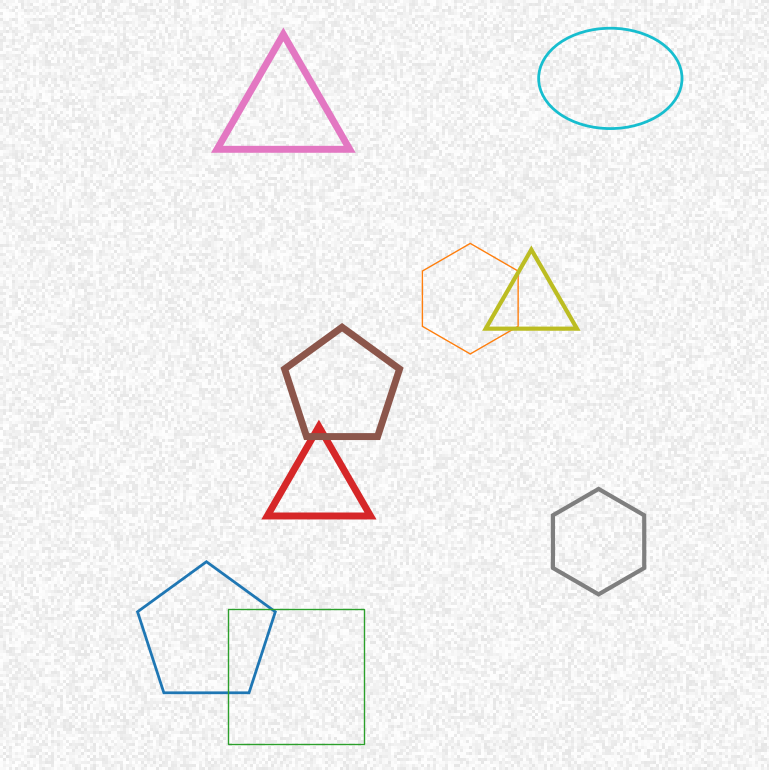[{"shape": "pentagon", "thickness": 1, "radius": 0.47, "center": [0.268, 0.176]}, {"shape": "hexagon", "thickness": 0.5, "radius": 0.36, "center": [0.611, 0.612]}, {"shape": "square", "thickness": 0.5, "radius": 0.44, "center": [0.385, 0.121]}, {"shape": "triangle", "thickness": 2.5, "radius": 0.39, "center": [0.414, 0.369]}, {"shape": "pentagon", "thickness": 2.5, "radius": 0.39, "center": [0.444, 0.497]}, {"shape": "triangle", "thickness": 2.5, "radius": 0.5, "center": [0.368, 0.856]}, {"shape": "hexagon", "thickness": 1.5, "radius": 0.34, "center": [0.777, 0.297]}, {"shape": "triangle", "thickness": 1.5, "radius": 0.34, "center": [0.69, 0.607]}, {"shape": "oval", "thickness": 1, "radius": 0.47, "center": [0.793, 0.898]}]